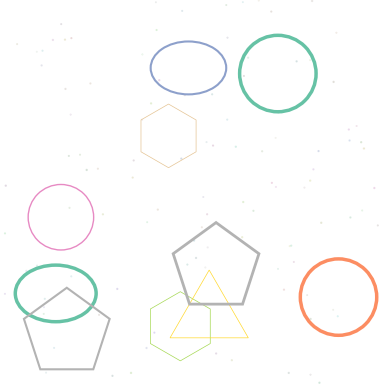[{"shape": "oval", "thickness": 2.5, "radius": 0.52, "center": [0.145, 0.238]}, {"shape": "circle", "thickness": 2.5, "radius": 0.5, "center": [0.722, 0.809]}, {"shape": "circle", "thickness": 2.5, "radius": 0.5, "center": [0.879, 0.228]}, {"shape": "oval", "thickness": 1.5, "radius": 0.49, "center": [0.489, 0.824]}, {"shape": "circle", "thickness": 1, "radius": 0.43, "center": [0.158, 0.436]}, {"shape": "hexagon", "thickness": 0.5, "radius": 0.45, "center": [0.468, 0.153]}, {"shape": "triangle", "thickness": 0.5, "radius": 0.59, "center": [0.543, 0.181]}, {"shape": "hexagon", "thickness": 0.5, "radius": 0.41, "center": [0.438, 0.647]}, {"shape": "pentagon", "thickness": 2, "radius": 0.59, "center": [0.561, 0.305]}, {"shape": "pentagon", "thickness": 1.5, "radius": 0.59, "center": [0.173, 0.136]}]